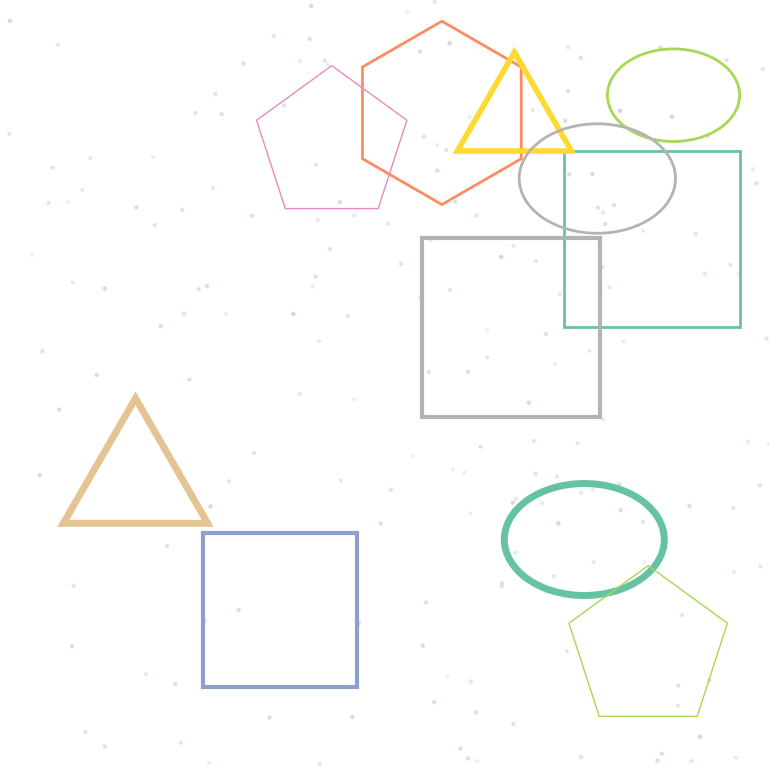[{"shape": "square", "thickness": 1, "radius": 0.57, "center": [0.847, 0.689]}, {"shape": "oval", "thickness": 2.5, "radius": 0.52, "center": [0.759, 0.299]}, {"shape": "hexagon", "thickness": 1, "radius": 0.6, "center": [0.574, 0.853]}, {"shape": "square", "thickness": 1.5, "radius": 0.5, "center": [0.364, 0.208]}, {"shape": "pentagon", "thickness": 0.5, "radius": 0.51, "center": [0.431, 0.812]}, {"shape": "pentagon", "thickness": 0.5, "radius": 0.54, "center": [0.842, 0.157]}, {"shape": "oval", "thickness": 1, "radius": 0.43, "center": [0.875, 0.876]}, {"shape": "triangle", "thickness": 2, "radius": 0.43, "center": [0.668, 0.847]}, {"shape": "triangle", "thickness": 2.5, "radius": 0.54, "center": [0.176, 0.374]}, {"shape": "oval", "thickness": 1, "radius": 0.51, "center": [0.776, 0.768]}, {"shape": "square", "thickness": 1.5, "radius": 0.58, "center": [0.664, 0.574]}]